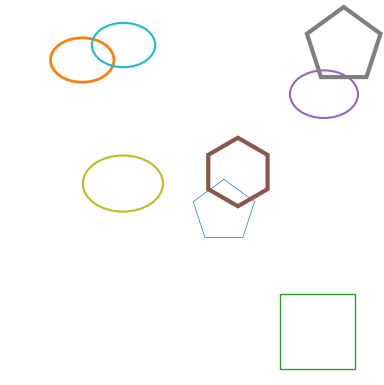[{"shape": "pentagon", "thickness": 0.5, "radius": 0.42, "center": [0.582, 0.45]}, {"shape": "oval", "thickness": 2, "radius": 0.41, "center": [0.214, 0.844]}, {"shape": "square", "thickness": 1, "radius": 0.48, "center": [0.824, 0.139]}, {"shape": "oval", "thickness": 1.5, "radius": 0.44, "center": [0.841, 0.755]}, {"shape": "hexagon", "thickness": 3, "radius": 0.44, "center": [0.618, 0.553]}, {"shape": "pentagon", "thickness": 3, "radius": 0.5, "center": [0.893, 0.881]}, {"shape": "oval", "thickness": 1.5, "radius": 0.52, "center": [0.319, 0.523]}, {"shape": "oval", "thickness": 1.5, "radius": 0.41, "center": [0.321, 0.883]}]